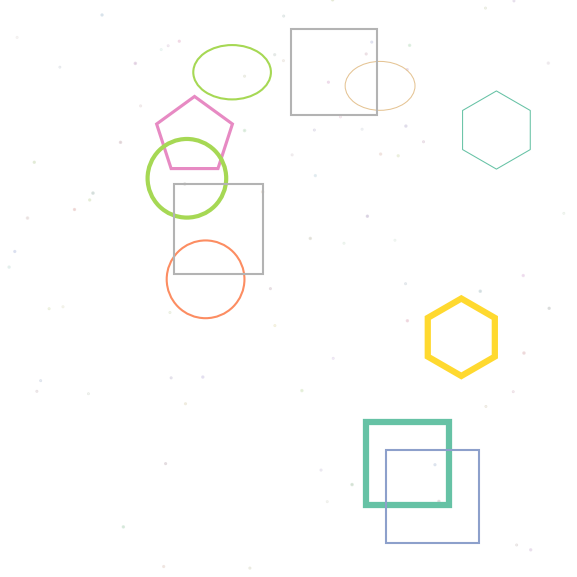[{"shape": "square", "thickness": 3, "radius": 0.36, "center": [0.706, 0.197]}, {"shape": "hexagon", "thickness": 0.5, "radius": 0.34, "center": [0.86, 0.774]}, {"shape": "circle", "thickness": 1, "radius": 0.34, "center": [0.356, 0.515]}, {"shape": "square", "thickness": 1, "radius": 0.4, "center": [0.749, 0.14]}, {"shape": "pentagon", "thickness": 1.5, "radius": 0.35, "center": [0.337, 0.763]}, {"shape": "oval", "thickness": 1, "radius": 0.34, "center": [0.402, 0.874]}, {"shape": "circle", "thickness": 2, "radius": 0.34, "center": [0.324, 0.69]}, {"shape": "hexagon", "thickness": 3, "radius": 0.34, "center": [0.799, 0.415]}, {"shape": "oval", "thickness": 0.5, "radius": 0.3, "center": [0.658, 0.85]}, {"shape": "square", "thickness": 1, "radius": 0.39, "center": [0.379, 0.602]}, {"shape": "square", "thickness": 1, "radius": 0.37, "center": [0.579, 0.874]}]